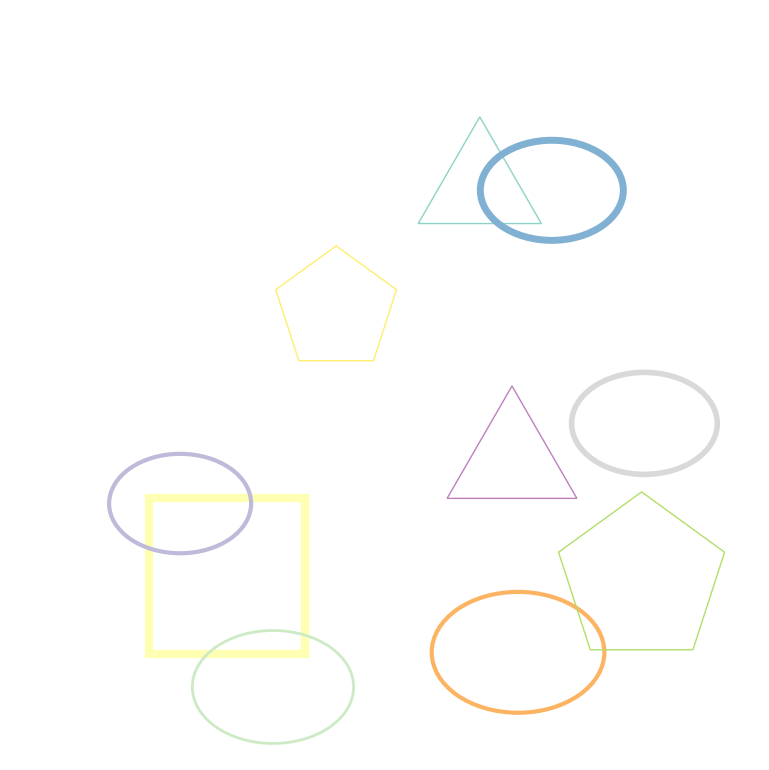[{"shape": "triangle", "thickness": 0.5, "radius": 0.46, "center": [0.623, 0.756]}, {"shape": "square", "thickness": 3, "radius": 0.51, "center": [0.294, 0.252]}, {"shape": "oval", "thickness": 1.5, "radius": 0.46, "center": [0.234, 0.346]}, {"shape": "oval", "thickness": 2.5, "radius": 0.46, "center": [0.717, 0.753]}, {"shape": "oval", "thickness": 1.5, "radius": 0.56, "center": [0.673, 0.153]}, {"shape": "pentagon", "thickness": 0.5, "radius": 0.57, "center": [0.833, 0.248]}, {"shape": "oval", "thickness": 2, "radius": 0.47, "center": [0.837, 0.45]}, {"shape": "triangle", "thickness": 0.5, "radius": 0.49, "center": [0.665, 0.401]}, {"shape": "oval", "thickness": 1, "radius": 0.52, "center": [0.355, 0.108]}, {"shape": "pentagon", "thickness": 0.5, "radius": 0.41, "center": [0.437, 0.598]}]